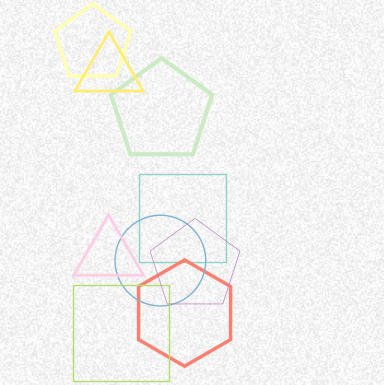[{"shape": "square", "thickness": 1, "radius": 0.57, "center": [0.474, 0.434]}, {"shape": "pentagon", "thickness": 2.5, "radius": 0.52, "center": [0.241, 0.887]}, {"shape": "hexagon", "thickness": 2.5, "radius": 0.69, "center": [0.479, 0.187]}, {"shape": "circle", "thickness": 1, "radius": 0.59, "center": [0.417, 0.323]}, {"shape": "square", "thickness": 1, "radius": 0.62, "center": [0.315, 0.135]}, {"shape": "triangle", "thickness": 2, "radius": 0.52, "center": [0.282, 0.337]}, {"shape": "pentagon", "thickness": 0.5, "radius": 0.61, "center": [0.507, 0.31]}, {"shape": "pentagon", "thickness": 3, "radius": 0.69, "center": [0.42, 0.711]}, {"shape": "triangle", "thickness": 2, "radius": 0.51, "center": [0.283, 0.815]}]